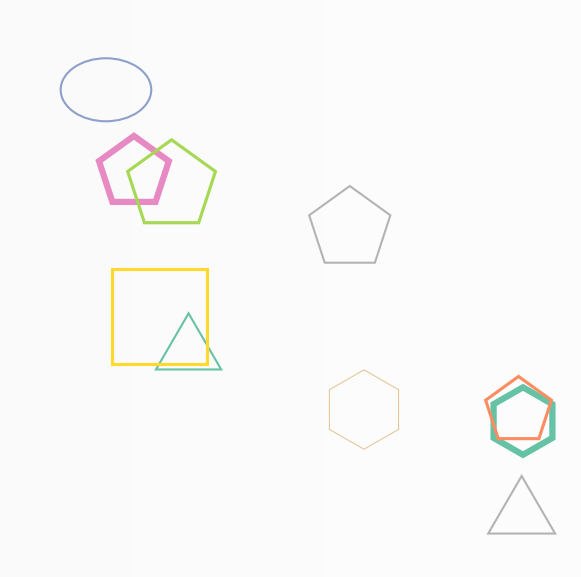[{"shape": "triangle", "thickness": 1, "radius": 0.32, "center": [0.324, 0.392]}, {"shape": "hexagon", "thickness": 3, "radius": 0.29, "center": [0.9, 0.27]}, {"shape": "pentagon", "thickness": 1.5, "radius": 0.3, "center": [0.892, 0.288]}, {"shape": "oval", "thickness": 1, "radius": 0.39, "center": [0.182, 0.844]}, {"shape": "pentagon", "thickness": 3, "radius": 0.32, "center": [0.23, 0.701]}, {"shape": "pentagon", "thickness": 1.5, "radius": 0.4, "center": [0.295, 0.678]}, {"shape": "square", "thickness": 1.5, "radius": 0.41, "center": [0.275, 0.451]}, {"shape": "hexagon", "thickness": 0.5, "radius": 0.34, "center": [0.626, 0.29]}, {"shape": "triangle", "thickness": 1, "radius": 0.33, "center": [0.897, 0.108]}, {"shape": "pentagon", "thickness": 1, "radius": 0.37, "center": [0.602, 0.604]}]